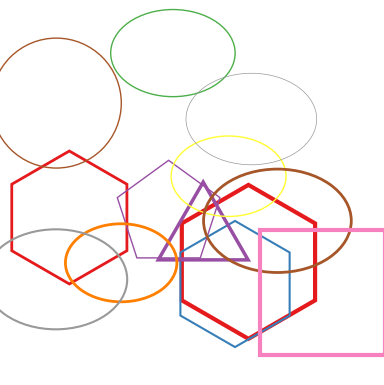[{"shape": "hexagon", "thickness": 2, "radius": 0.86, "center": [0.18, 0.435]}, {"shape": "hexagon", "thickness": 3, "radius": 1.0, "center": [0.645, 0.32]}, {"shape": "hexagon", "thickness": 1.5, "radius": 0.82, "center": [0.61, 0.262]}, {"shape": "oval", "thickness": 1, "radius": 0.81, "center": [0.449, 0.862]}, {"shape": "pentagon", "thickness": 1, "radius": 0.7, "center": [0.438, 0.443]}, {"shape": "triangle", "thickness": 2.5, "radius": 0.67, "center": [0.528, 0.392]}, {"shape": "oval", "thickness": 2, "radius": 0.72, "center": [0.315, 0.317]}, {"shape": "oval", "thickness": 1, "radius": 0.75, "center": [0.594, 0.542]}, {"shape": "circle", "thickness": 1, "radius": 0.84, "center": [0.146, 0.732]}, {"shape": "oval", "thickness": 2, "radius": 0.96, "center": [0.721, 0.427]}, {"shape": "square", "thickness": 3, "radius": 0.81, "center": [0.837, 0.24]}, {"shape": "oval", "thickness": 0.5, "radius": 0.85, "center": [0.653, 0.691]}, {"shape": "oval", "thickness": 1.5, "radius": 0.93, "center": [0.145, 0.274]}]